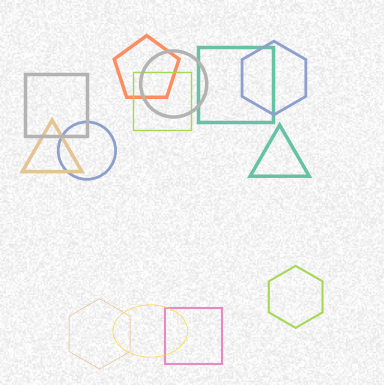[{"shape": "triangle", "thickness": 2.5, "radius": 0.44, "center": [0.726, 0.587]}, {"shape": "square", "thickness": 2.5, "radius": 0.49, "center": [0.611, 0.781]}, {"shape": "pentagon", "thickness": 2.5, "radius": 0.44, "center": [0.381, 0.819]}, {"shape": "circle", "thickness": 2, "radius": 0.37, "center": [0.226, 0.609]}, {"shape": "hexagon", "thickness": 2, "radius": 0.48, "center": [0.712, 0.797]}, {"shape": "square", "thickness": 1.5, "radius": 0.37, "center": [0.503, 0.126]}, {"shape": "hexagon", "thickness": 1.5, "radius": 0.4, "center": [0.768, 0.229]}, {"shape": "square", "thickness": 1, "radius": 0.37, "center": [0.421, 0.738]}, {"shape": "oval", "thickness": 0.5, "radius": 0.49, "center": [0.39, 0.14]}, {"shape": "triangle", "thickness": 2.5, "radius": 0.45, "center": [0.135, 0.599]}, {"shape": "hexagon", "thickness": 0.5, "radius": 0.46, "center": [0.259, 0.133]}, {"shape": "circle", "thickness": 2.5, "radius": 0.43, "center": [0.451, 0.782]}, {"shape": "square", "thickness": 2.5, "radius": 0.4, "center": [0.147, 0.728]}]